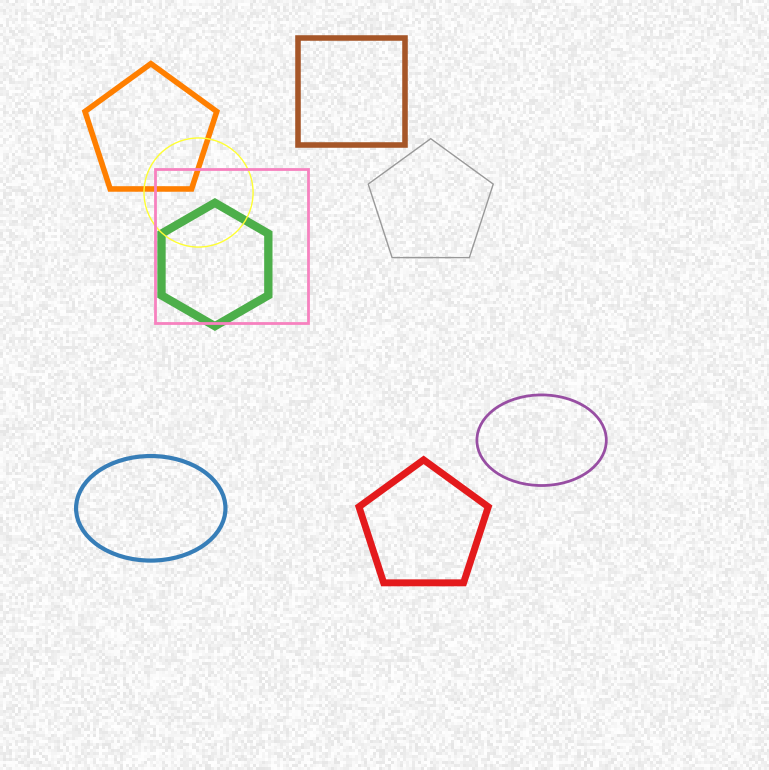[{"shape": "pentagon", "thickness": 2.5, "radius": 0.44, "center": [0.55, 0.315]}, {"shape": "oval", "thickness": 1.5, "radius": 0.48, "center": [0.196, 0.34]}, {"shape": "hexagon", "thickness": 3, "radius": 0.4, "center": [0.279, 0.657]}, {"shape": "oval", "thickness": 1, "radius": 0.42, "center": [0.703, 0.428]}, {"shape": "pentagon", "thickness": 2, "radius": 0.45, "center": [0.196, 0.827]}, {"shape": "circle", "thickness": 0.5, "radius": 0.35, "center": [0.258, 0.75]}, {"shape": "square", "thickness": 2, "radius": 0.35, "center": [0.457, 0.881]}, {"shape": "square", "thickness": 1, "radius": 0.5, "center": [0.301, 0.681]}, {"shape": "pentagon", "thickness": 0.5, "radius": 0.43, "center": [0.559, 0.735]}]